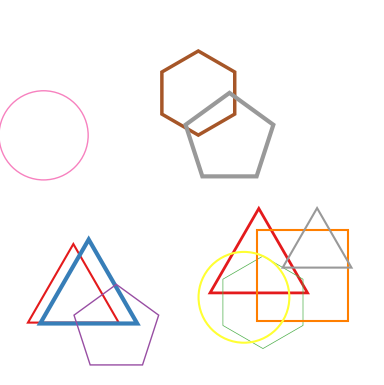[{"shape": "triangle", "thickness": 2, "radius": 0.73, "center": [0.672, 0.312]}, {"shape": "triangle", "thickness": 1.5, "radius": 0.68, "center": [0.191, 0.23]}, {"shape": "triangle", "thickness": 3, "radius": 0.73, "center": [0.23, 0.232]}, {"shape": "hexagon", "thickness": 0.5, "radius": 0.6, "center": [0.683, 0.215]}, {"shape": "pentagon", "thickness": 1, "radius": 0.58, "center": [0.302, 0.146]}, {"shape": "square", "thickness": 1.5, "radius": 0.59, "center": [0.786, 0.285]}, {"shape": "circle", "thickness": 1.5, "radius": 0.59, "center": [0.634, 0.228]}, {"shape": "hexagon", "thickness": 2.5, "radius": 0.55, "center": [0.515, 0.758]}, {"shape": "circle", "thickness": 1, "radius": 0.58, "center": [0.113, 0.648]}, {"shape": "pentagon", "thickness": 3, "radius": 0.6, "center": [0.596, 0.639]}, {"shape": "triangle", "thickness": 1.5, "radius": 0.52, "center": [0.824, 0.356]}]